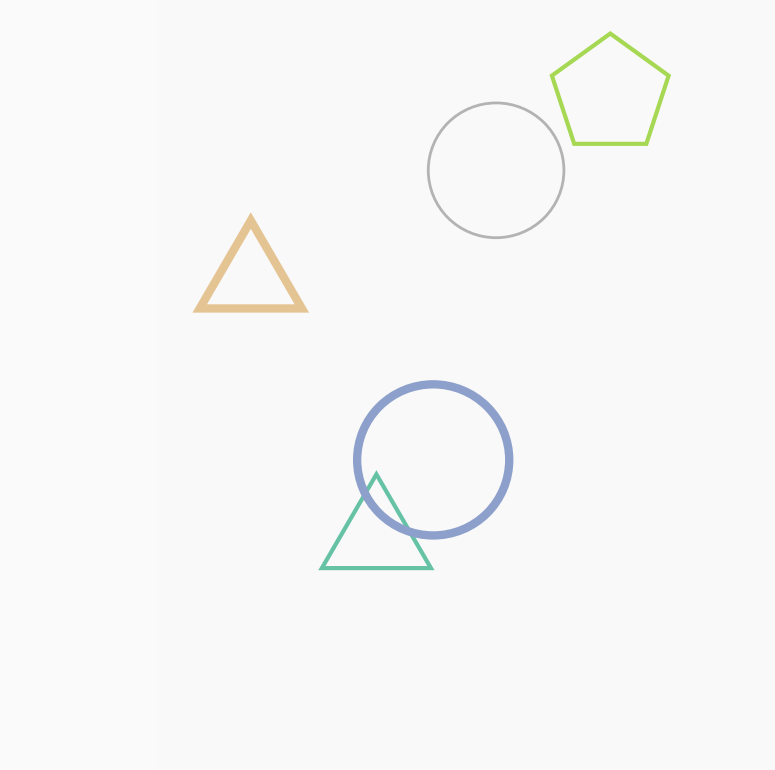[{"shape": "triangle", "thickness": 1.5, "radius": 0.41, "center": [0.486, 0.303]}, {"shape": "circle", "thickness": 3, "radius": 0.49, "center": [0.559, 0.403]}, {"shape": "pentagon", "thickness": 1.5, "radius": 0.4, "center": [0.787, 0.877]}, {"shape": "triangle", "thickness": 3, "radius": 0.38, "center": [0.324, 0.637]}, {"shape": "circle", "thickness": 1, "radius": 0.44, "center": [0.64, 0.779]}]